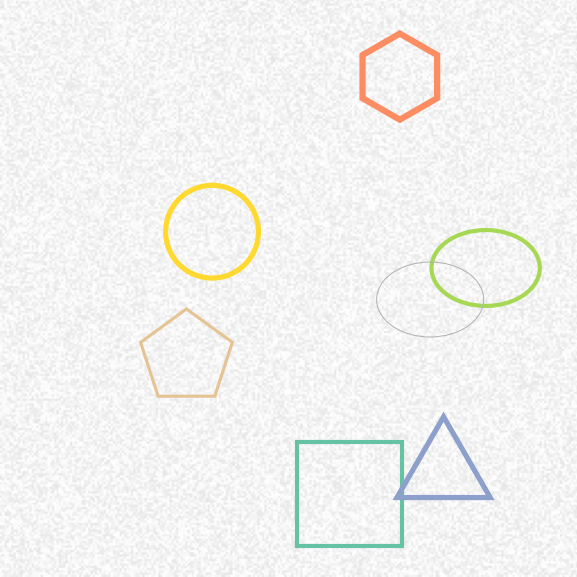[{"shape": "square", "thickness": 2, "radius": 0.45, "center": [0.605, 0.144]}, {"shape": "hexagon", "thickness": 3, "radius": 0.37, "center": [0.692, 0.866]}, {"shape": "triangle", "thickness": 2.5, "radius": 0.47, "center": [0.768, 0.184]}, {"shape": "oval", "thickness": 2, "radius": 0.47, "center": [0.841, 0.535]}, {"shape": "circle", "thickness": 2.5, "radius": 0.4, "center": [0.367, 0.598]}, {"shape": "pentagon", "thickness": 1.5, "radius": 0.42, "center": [0.323, 0.381]}, {"shape": "oval", "thickness": 0.5, "radius": 0.46, "center": [0.745, 0.48]}]